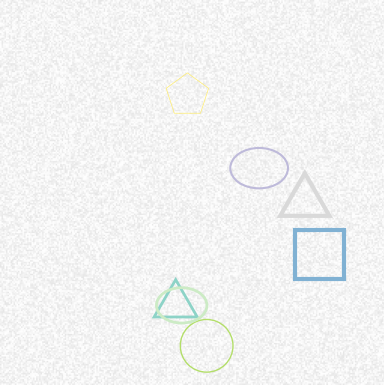[{"shape": "triangle", "thickness": 2, "radius": 0.32, "center": [0.456, 0.209]}, {"shape": "oval", "thickness": 1.5, "radius": 0.37, "center": [0.673, 0.563]}, {"shape": "square", "thickness": 3, "radius": 0.32, "center": [0.829, 0.34]}, {"shape": "circle", "thickness": 1, "radius": 0.34, "center": [0.537, 0.102]}, {"shape": "triangle", "thickness": 3, "radius": 0.37, "center": [0.792, 0.476]}, {"shape": "oval", "thickness": 2, "radius": 0.33, "center": [0.472, 0.207]}, {"shape": "pentagon", "thickness": 0.5, "radius": 0.29, "center": [0.487, 0.753]}]